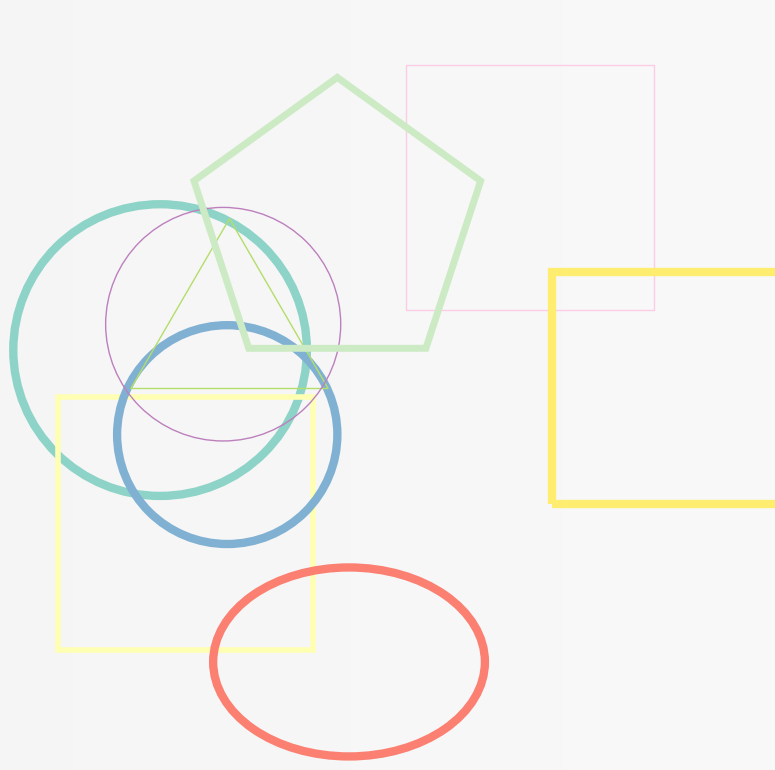[{"shape": "circle", "thickness": 3, "radius": 0.95, "center": [0.207, 0.545]}, {"shape": "square", "thickness": 2, "radius": 0.82, "center": [0.24, 0.32]}, {"shape": "oval", "thickness": 3, "radius": 0.88, "center": [0.45, 0.14]}, {"shape": "circle", "thickness": 3, "radius": 0.71, "center": [0.293, 0.436]}, {"shape": "triangle", "thickness": 0.5, "radius": 0.74, "center": [0.296, 0.569]}, {"shape": "square", "thickness": 0.5, "radius": 0.8, "center": [0.684, 0.756]}, {"shape": "circle", "thickness": 0.5, "radius": 0.76, "center": [0.288, 0.579]}, {"shape": "pentagon", "thickness": 2.5, "radius": 0.97, "center": [0.435, 0.705]}, {"shape": "square", "thickness": 3, "radius": 0.75, "center": [0.864, 0.496]}]